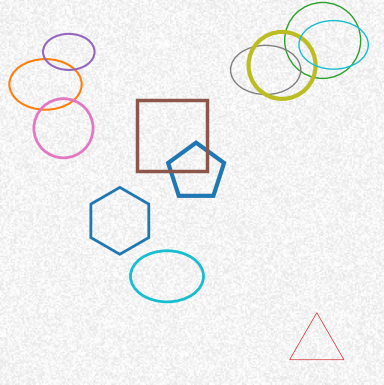[{"shape": "pentagon", "thickness": 3, "radius": 0.38, "center": [0.509, 0.553]}, {"shape": "hexagon", "thickness": 2, "radius": 0.43, "center": [0.311, 0.426]}, {"shape": "oval", "thickness": 1.5, "radius": 0.47, "center": [0.118, 0.781]}, {"shape": "circle", "thickness": 1, "radius": 0.49, "center": [0.838, 0.895]}, {"shape": "triangle", "thickness": 0.5, "radius": 0.41, "center": [0.823, 0.106]}, {"shape": "oval", "thickness": 1.5, "radius": 0.33, "center": [0.179, 0.865]}, {"shape": "square", "thickness": 2.5, "radius": 0.46, "center": [0.446, 0.648]}, {"shape": "circle", "thickness": 2, "radius": 0.38, "center": [0.165, 0.667]}, {"shape": "oval", "thickness": 1, "radius": 0.46, "center": [0.69, 0.818]}, {"shape": "circle", "thickness": 3, "radius": 0.43, "center": [0.733, 0.83]}, {"shape": "oval", "thickness": 1, "radius": 0.45, "center": [0.867, 0.883]}, {"shape": "oval", "thickness": 2, "radius": 0.47, "center": [0.434, 0.282]}]